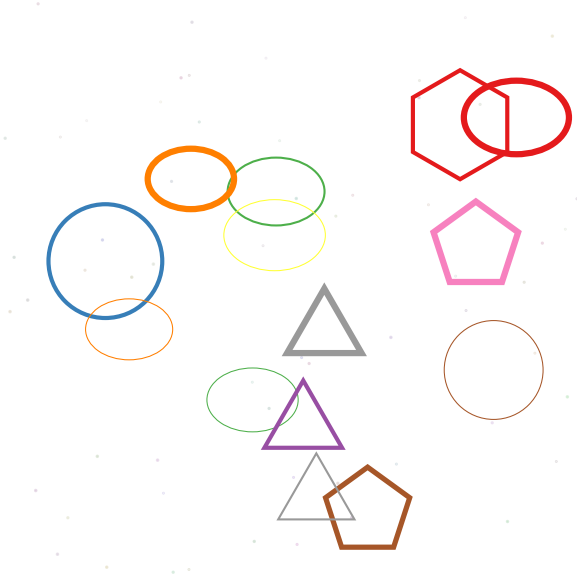[{"shape": "oval", "thickness": 3, "radius": 0.45, "center": [0.894, 0.796]}, {"shape": "hexagon", "thickness": 2, "radius": 0.47, "center": [0.797, 0.783]}, {"shape": "circle", "thickness": 2, "radius": 0.49, "center": [0.182, 0.547]}, {"shape": "oval", "thickness": 1, "radius": 0.42, "center": [0.478, 0.667]}, {"shape": "oval", "thickness": 0.5, "radius": 0.39, "center": [0.437, 0.307]}, {"shape": "triangle", "thickness": 2, "radius": 0.39, "center": [0.525, 0.263]}, {"shape": "oval", "thickness": 0.5, "radius": 0.38, "center": [0.224, 0.429]}, {"shape": "oval", "thickness": 3, "radius": 0.37, "center": [0.331, 0.689]}, {"shape": "oval", "thickness": 0.5, "radius": 0.44, "center": [0.476, 0.592]}, {"shape": "pentagon", "thickness": 2.5, "radius": 0.38, "center": [0.637, 0.114]}, {"shape": "circle", "thickness": 0.5, "radius": 0.43, "center": [0.855, 0.358]}, {"shape": "pentagon", "thickness": 3, "radius": 0.38, "center": [0.824, 0.573]}, {"shape": "triangle", "thickness": 1, "radius": 0.38, "center": [0.548, 0.138]}, {"shape": "triangle", "thickness": 3, "radius": 0.37, "center": [0.562, 0.425]}]